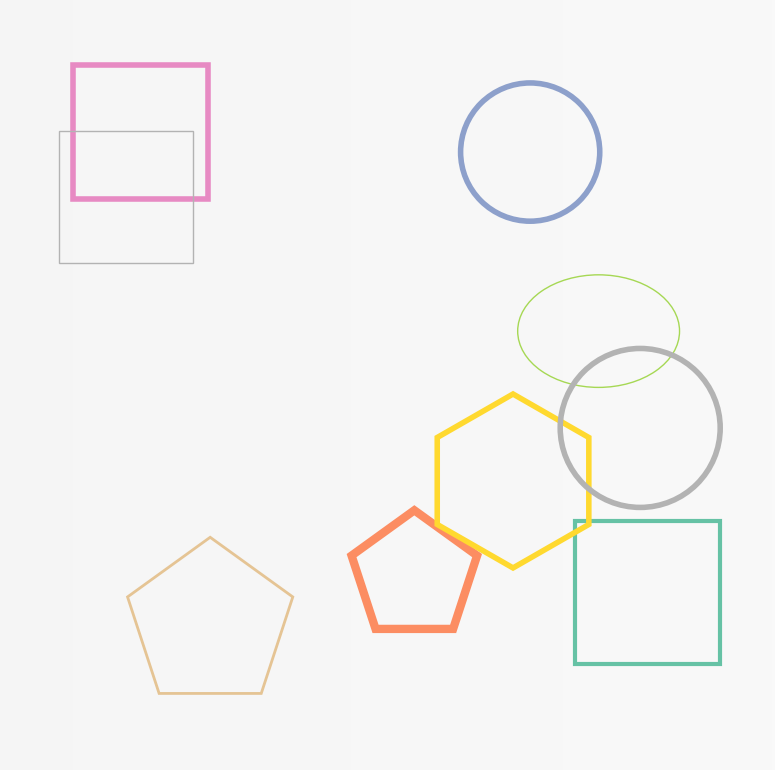[{"shape": "square", "thickness": 1.5, "radius": 0.47, "center": [0.836, 0.23]}, {"shape": "pentagon", "thickness": 3, "radius": 0.43, "center": [0.535, 0.252]}, {"shape": "circle", "thickness": 2, "radius": 0.45, "center": [0.684, 0.803]}, {"shape": "square", "thickness": 2, "radius": 0.43, "center": [0.181, 0.829]}, {"shape": "oval", "thickness": 0.5, "radius": 0.52, "center": [0.772, 0.57]}, {"shape": "hexagon", "thickness": 2, "radius": 0.56, "center": [0.662, 0.375]}, {"shape": "pentagon", "thickness": 1, "radius": 0.56, "center": [0.271, 0.19]}, {"shape": "square", "thickness": 0.5, "radius": 0.43, "center": [0.162, 0.744]}, {"shape": "circle", "thickness": 2, "radius": 0.52, "center": [0.826, 0.444]}]